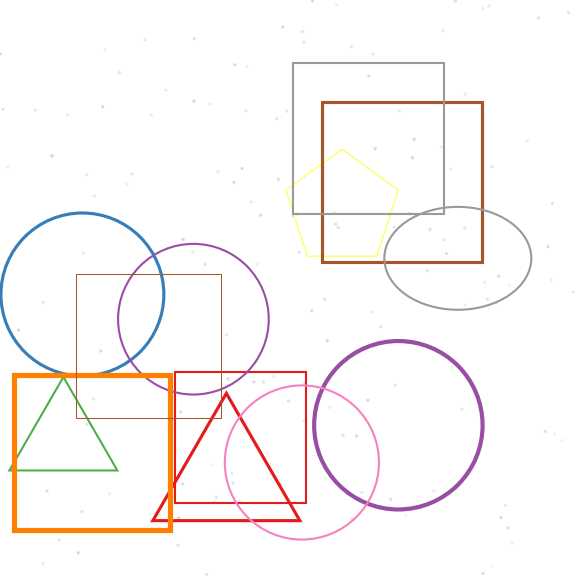[{"shape": "triangle", "thickness": 1.5, "radius": 0.73, "center": [0.392, 0.171]}, {"shape": "square", "thickness": 1, "radius": 0.57, "center": [0.416, 0.242]}, {"shape": "circle", "thickness": 1.5, "radius": 0.71, "center": [0.143, 0.489]}, {"shape": "triangle", "thickness": 1, "radius": 0.54, "center": [0.11, 0.238]}, {"shape": "circle", "thickness": 2, "radius": 0.73, "center": [0.69, 0.263]}, {"shape": "circle", "thickness": 1, "radius": 0.65, "center": [0.335, 0.446]}, {"shape": "square", "thickness": 2.5, "radius": 0.67, "center": [0.159, 0.216]}, {"shape": "pentagon", "thickness": 0.5, "radius": 0.51, "center": [0.592, 0.638]}, {"shape": "square", "thickness": 0.5, "radius": 0.63, "center": [0.257, 0.4]}, {"shape": "square", "thickness": 1.5, "radius": 0.69, "center": [0.696, 0.684]}, {"shape": "circle", "thickness": 1, "radius": 0.67, "center": [0.523, 0.198]}, {"shape": "oval", "thickness": 1, "radius": 0.64, "center": [0.793, 0.552]}, {"shape": "square", "thickness": 1, "radius": 0.65, "center": [0.638, 0.76]}]